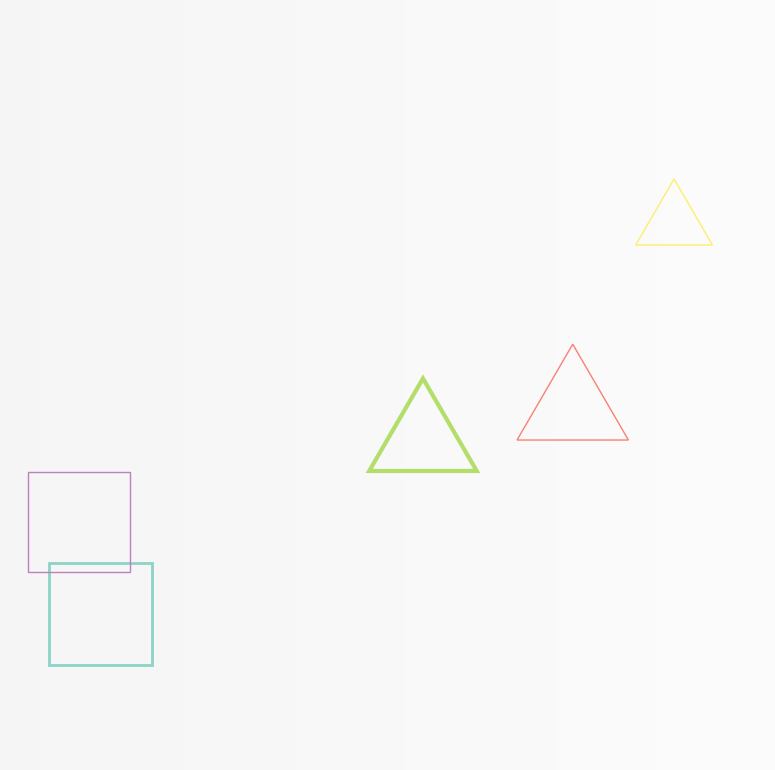[{"shape": "square", "thickness": 1, "radius": 0.33, "center": [0.129, 0.203]}, {"shape": "triangle", "thickness": 0.5, "radius": 0.41, "center": [0.739, 0.47]}, {"shape": "triangle", "thickness": 1.5, "radius": 0.4, "center": [0.546, 0.428]}, {"shape": "square", "thickness": 0.5, "radius": 0.33, "center": [0.102, 0.322]}, {"shape": "triangle", "thickness": 0.5, "radius": 0.29, "center": [0.87, 0.71]}]